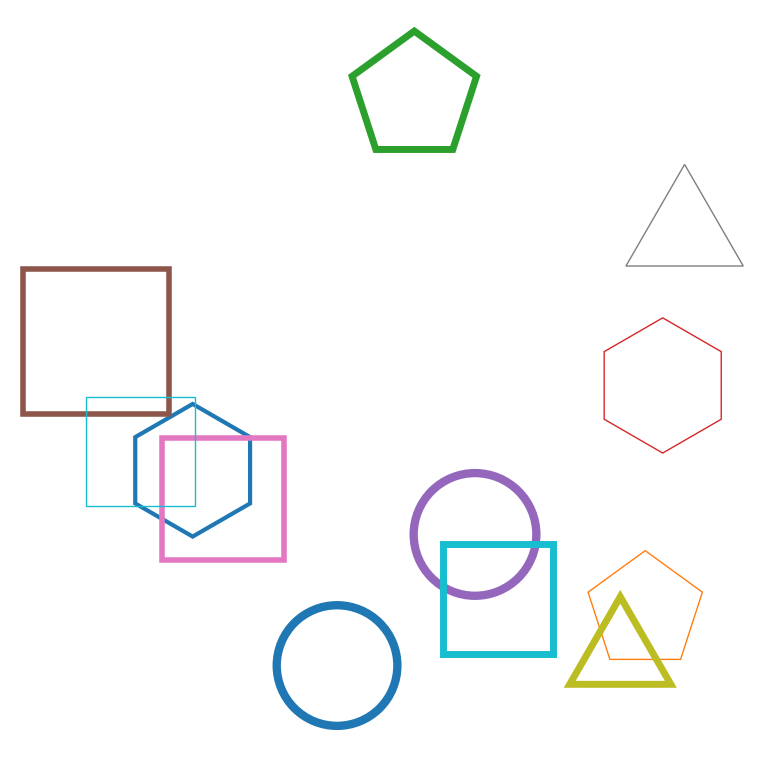[{"shape": "hexagon", "thickness": 1.5, "radius": 0.43, "center": [0.25, 0.389]}, {"shape": "circle", "thickness": 3, "radius": 0.39, "center": [0.438, 0.136]}, {"shape": "pentagon", "thickness": 0.5, "radius": 0.39, "center": [0.838, 0.207]}, {"shape": "pentagon", "thickness": 2.5, "radius": 0.42, "center": [0.538, 0.875]}, {"shape": "hexagon", "thickness": 0.5, "radius": 0.44, "center": [0.861, 0.499]}, {"shape": "circle", "thickness": 3, "radius": 0.4, "center": [0.617, 0.306]}, {"shape": "square", "thickness": 2, "radius": 0.47, "center": [0.125, 0.556]}, {"shape": "square", "thickness": 2, "radius": 0.4, "center": [0.289, 0.353]}, {"shape": "triangle", "thickness": 0.5, "radius": 0.44, "center": [0.889, 0.698]}, {"shape": "triangle", "thickness": 2.5, "radius": 0.38, "center": [0.806, 0.149]}, {"shape": "square", "thickness": 2.5, "radius": 0.36, "center": [0.647, 0.222]}, {"shape": "square", "thickness": 0.5, "radius": 0.35, "center": [0.182, 0.414]}]